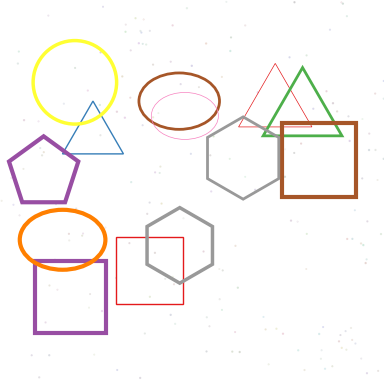[{"shape": "triangle", "thickness": 0.5, "radius": 0.55, "center": [0.715, 0.725]}, {"shape": "square", "thickness": 1, "radius": 0.44, "center": [0.389, 0.296]}, {"shape": "triangle", "thickness": 1, "radius": 0.46, "center": [0.241, 0.646]}, {"shape": "triangle", "thickness": 2, "radius": 0.59, "center": [0.786, 0.706]}, {"shape": "pentagon", "thickness": 3, "radius": 0.47, "center": [0.113, 0.551]}, {"shape": "square", "thickness": 3, "radius": 0.47, "center": [0.183, 0.23]}, {"shape": "oval", "thickness": 3, "radius": 0.56, "center": [0.163, 0.377]}, {"shape": "circle", "thickness": 2.5, "radius": 0.54, "center": [0.194, 0.786]}, {"shape": "oval", "thickness": 2, "radius": 0.52, "center": [0.466, 0.737]}, {"shape": "square", "thickness": 3, "radius": 0.48, "center": [0.828, 0.585]}, {"shape": "oval", "thickness": 0.5, "radius": 0.44, "center": [0.48, 0.699]}, {"shape": "hexagon", "thickness": 2, "radius": 0.53, "center": [0.632, 0.59]}, {"shape": "hexagon", "thickness": 2.5, "radius": 0.49, "center": [0.467, 0.363]}]